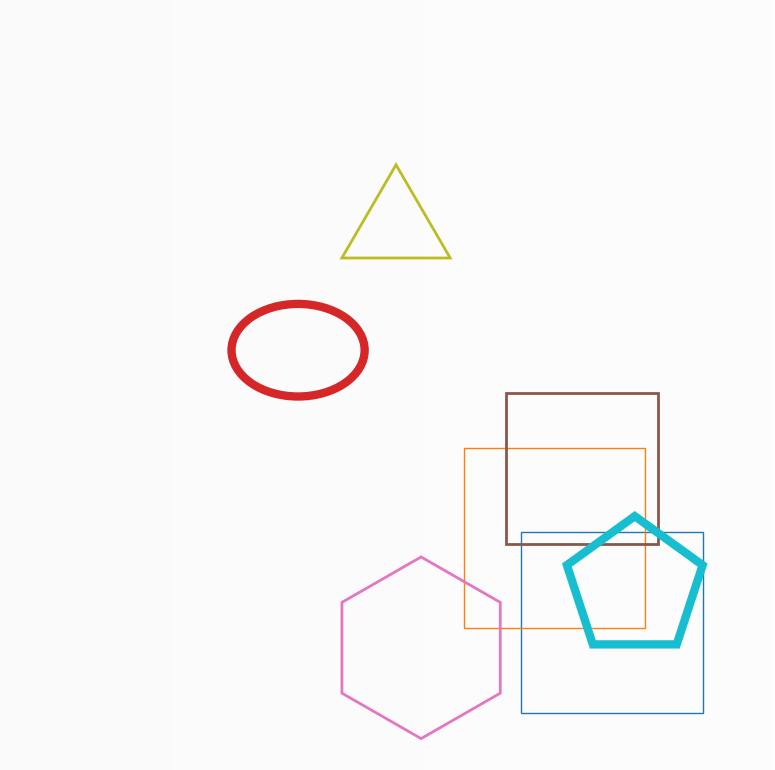[{"shape": "square", "thickness": 0.5, "radius": 0.59, "center": [0.789, 0.191]}, {"shape": "square", "thickness": 0.5, "radius": 0.58, "center": [0.716, 0.301]}, {"shape": "oval", "thickness": 3, "radius": 0.43, "center": [0.385, 0.545]}, {"shape": "square", "thickness": 1, "radius": 0.49, "center": [0.751, 0.391]}, {"shape": "hexagon", "thickness": 1, "radius": 0.59, "center": [0.543, 0.159]}, {"shape": "triangle", "thickness": 1, "radius": 0.4, "center": [0.511, 0.705]}, {"shape": "pentagon", "thickness": 3, "radius": 0.46, "center": [0.819, 0.238]}]